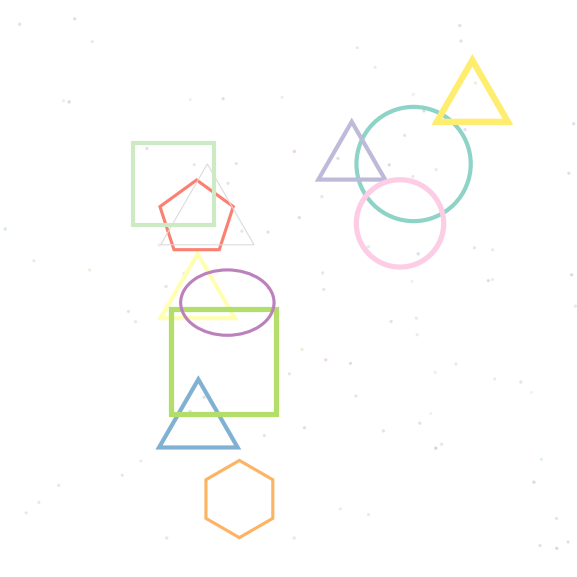[{"shape": "circle", "thickness": 2, "radius": 0.49, "center": [0.716, 0.715]}, {"shape": "triangle", "thickness": 2, "radius": 0.37, "center": [0.342, 0.485]}, {"shape": "triangle", "thickness": 2, "radius": 0.33, "center": [0.609, 0.722]}, {"shape": "pentagon", "thickness": 1.5, "radius": 0.33, "center": [0.34, 0.621]}, {"shape": "triangle", "thickness": 2, "radius": 0.39, "center": [0.343, 0.264]}, {"shape": "hexagon", "thickness": 1.5, "radius": 0.33, "center": [0.414, 0.135]}, {"shape": "square", "thickness": 2.5, "radius": 0.45, "center": [0.387, 0.374]}, {"shape": "circle", "thickness": 2.5, "radius": 0.38, "center": [0.693, 0.612]}, {"shape": "triangle", "thickness": 0.5, "radius": 0.47, "center": [0.359, 0.622]}, {"shape": "oval", "thickness": 1.5, "radius": 0.4, "center": [0.394, 0.475]}, {"shape": "square", "thickness": 2, "radius": 0.35, "center": [0.3, 0.681]}, {"shape": "triangle", "thickness": 3, "radius": 0.36, "center": [0.818, 0.824]}]